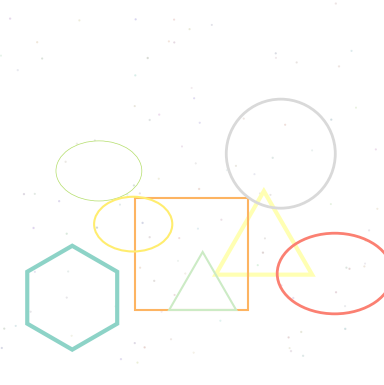[{"shape": "hexagon", "thickness": 3, "radius": 0.67, "center": [0.188, 0.227]}, {"shape": "triangle", "thickness": 3, "radius": 0.72, "center": [0.685, 0.359]}, {"shape": "oval", "thickness": 2, "radius": 0.75, "center": [0.87, 0.29]}, {"shape": "square", "thickness": 1.5, "radius": 0.73, "center": [0.497, 0.34]}, {"shape": "oval", "thickness": 0.5, "radius": 0.56, "center": [0.257, 0.556]}, {"shape": "circle", "thickness": 2, "radius": 0.71, "center": [0.729, 0.601]}, {"shape": "triangle", "thickness": 1.5, "radius": 0.5, "center": [0.526, 0.245]}, {"shape": "oval", "thickness": 1.5, "radius": 0.51, "center": [0.346, 0.418]}]